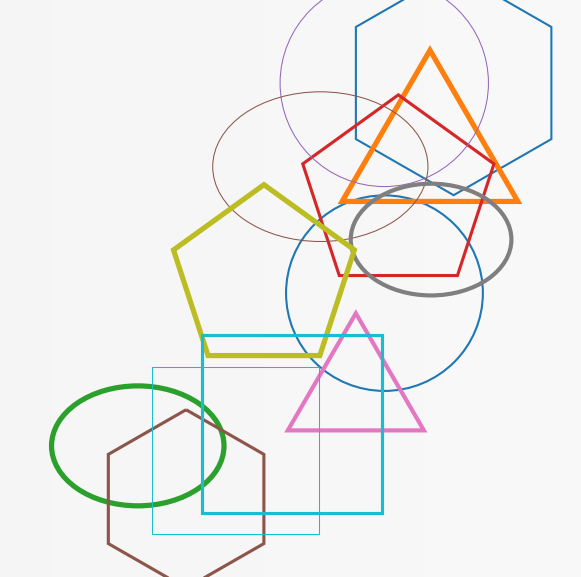[{"shape": "hexagon", "thickness": 1, "radius": 0.97, "center": [0.78, 0.855]}, {"shape": "circle", "thickness": 1, "radius": 0.85, "center": [0.661, 0.492]}, {"shape": "triangle", "thickness": 2.5, "radius": 0.87, "center": [0.74, 0.738]}, {"shape": "oval", "thickness": 2.5, "radius": 0.74, "center": [0.237, 0.227]}, {"shape": "pentagon", "thickness": 1.5, "radius": 0.86, "center": [0.685, 0.662]}, {"shape": "circle", "thickness": 0.5, "radius": 0.9, "center": [0.661, 0.855]}, {"shape": "hexagon", "thickness": 1.5, "radius": 0.77, "center": [0.32, 0.135]}, {"shape": "oval", "thickness": 0.5, "radius": 0.93, "center": [0.551, 0.711]}, {"shape": "triangle", "thickness": 2, "radius": 0.68, "center": [0.612, 0.321]}, {"shape": "oval", "thickness": 2, "radius": 0.69, "center": [0.742, 0.584]}, {"shape": "pentagon", "thickness": 2.5, "radius": 0.82, "center": [0.454, 0.516]}, {"shape": "square", "thickness": 1.5, "radius": 0.77, "center": [0.503, 0.265]}, {"shape": "square", "thickness": 0.5, "radius": 0.72, "center": [0.405, 0.219]}]